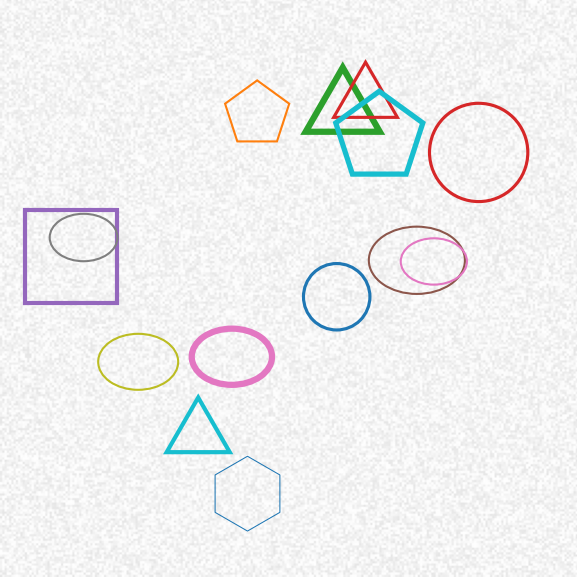[{"shape": "circle", "thickness": 1.5, "radius": 0.29, "center": [0.583, 0.485]}, {"shape": "hexagon", "thickness": 0.5, "radius": 0.32, "center": [0.429, 0.144]}, {"shape": "pentagon", "thickness": 1, "radius": 0.29, "center": [0.445, 0.802]}, {"shape": "triangle", "thickness": 3, "radius": 0.37, "center": [0.593, 0.808]}, {"shape": "circle", "thickness": 1.5, "radius": 0.43, "center": [0.829, 0.735]}, {"shape": "triangle", "thickness": 1.5, "radius": 0.32, "center": [0.633, 0.828]}, {"shape": "square", "thickness": 2, "radius": 0.4, "center": [0.123, 0.555]}, {"shape": "oval", "thickness": 1, "radius": 0.42, "center": [0.722, 0.548]}, {"shape": "oval", "thickness": 3, "radius": 0.35, "center": [0.402, 0.381]}, {"shape": "oval", "thickness": 1, "radius": 0.29, "center": [0.751, 0.546]}, {"shape": "oval", "thickness": 1, "radius": 0.29, "center": [0.145, 0.588]}, {"shape": "oval", "thickness": 1, "radius": 0.35, "center": [0.239, 0.373]}, {"shape": "pentagon", "thickness": 2.5, "radius": 0.4, "center": [0.657, 0.762]}, {"shape": "triangle", "thickness": 2, "radius": 0.32, "center": [0.343, 0.248]}]